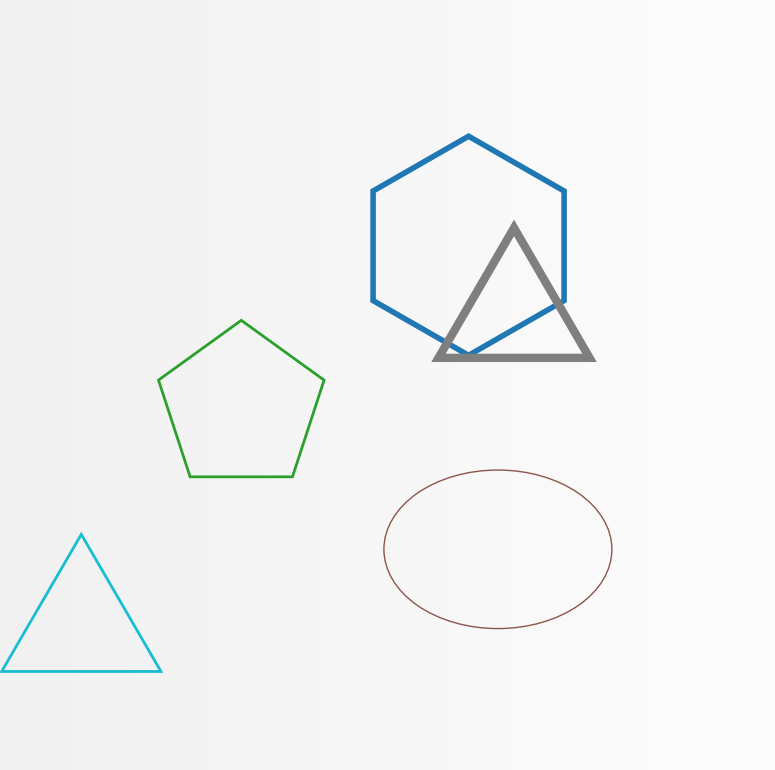[{"shape": "hexagon", "thickness": 2, "radius": 0.71, "center": [0.605, 0.681]}, {"shape": "pentagon", "thickness": 1, "radius": 0.56, "center": [0.311, 0.472]}, {"shape": "oval", "thickness": 0.5, "radius": 0.74, "center": [0.642, 0.287]}, {"shape": "triangle", "thickness": 3, "radius": 0.56, "center": [0.663, 0.592]}, {"shape": "triangle", "thickness": 1, "radius": 0.59, "center": [0.105, 0.187]}]